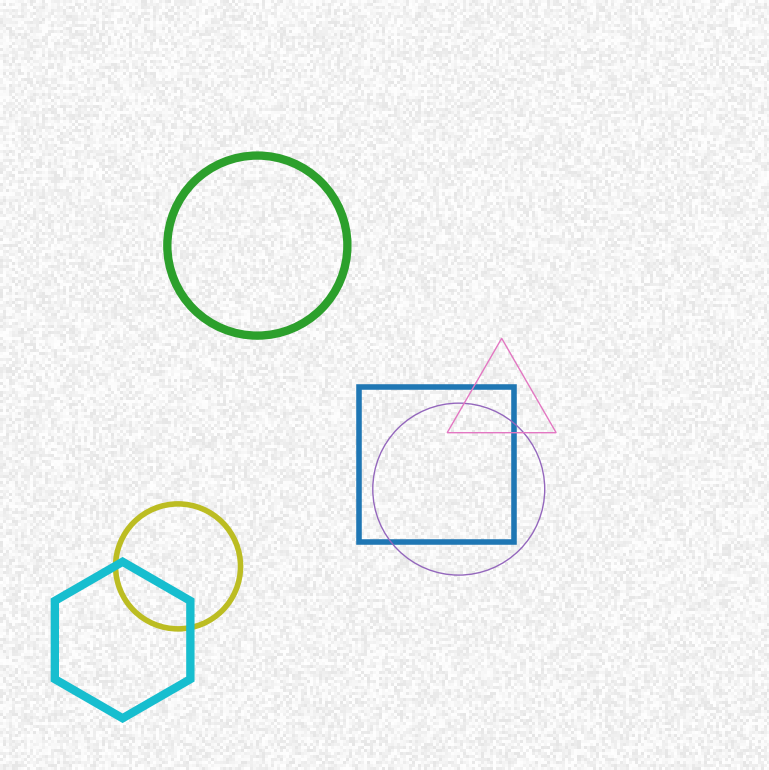[{"shape": "square", "thickness": 2, "radius": 0.5, "center": [0.567, 0.397]}, {"shape": "circle", "thickness": 3, "radius": 0.58, "center": [0.334, 0.681]}, {"shape": "circle", "thickness": 0.5, "radius": 0.56, "center": [0.596, 0.365]}, {"shape": "triangle", "thickness": 0.5, "radius": 0.41, "center": [0.652, 0.479]}, {"shape": "circle", "thickness": 2, "radius": 0.41, "center": [0.231, 0.264]}, {"shape": "hexagon", "thickness": 3, "radius": 0.51, "center": [0.159, 0.169]}]